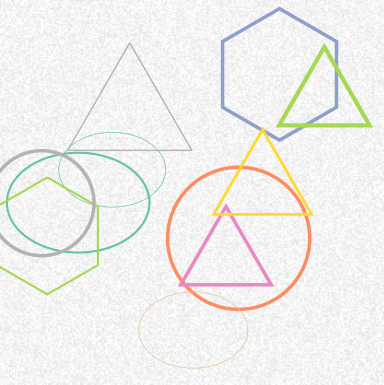[{"shape": "oval", "thickness": 0.5, "radius": 0.69, "center": [0.291, 0.559]}, {"shape": "oval", "thickness": 1.5, "radius": 0.93, "center": [0.203, 0.474]}, {"shape": "circle", "thickness": 2.5, "radius": 0.92, "center": [0.62, 0.381]}, {"shape": "hexagon", "thickness": 2.5, "radius": 0.85, "center": [0.726, 0.807]}, {"shape": "triangle", "thickness": 2.5, "radius": 0.68, "center": [0.587, 0.328]}, {"shape": "hexagon", "thickness": 1.5, "radius": 0.76, "center": [0.123, 0.387]}, {"shape": "triangle", "thickness": 3, "radius": 0.68, "center": [0.843, 0.742]}, {"shape": "triangle", "thickness": 2, "radius": 0.73, "center": [0.682, 0.517]}, {"shape": "oval", "thickness": 0.5, "radius": 0.71, "center": [0.502, 0.143]}, {"shape": "circle", "thickness": 2.5, "radius": 0.68, "center": [0.108, 0.472]}, {"shape": "triangle", "thickness": 1, "radius": 0.93, "center": [0.337, 0.703]}]